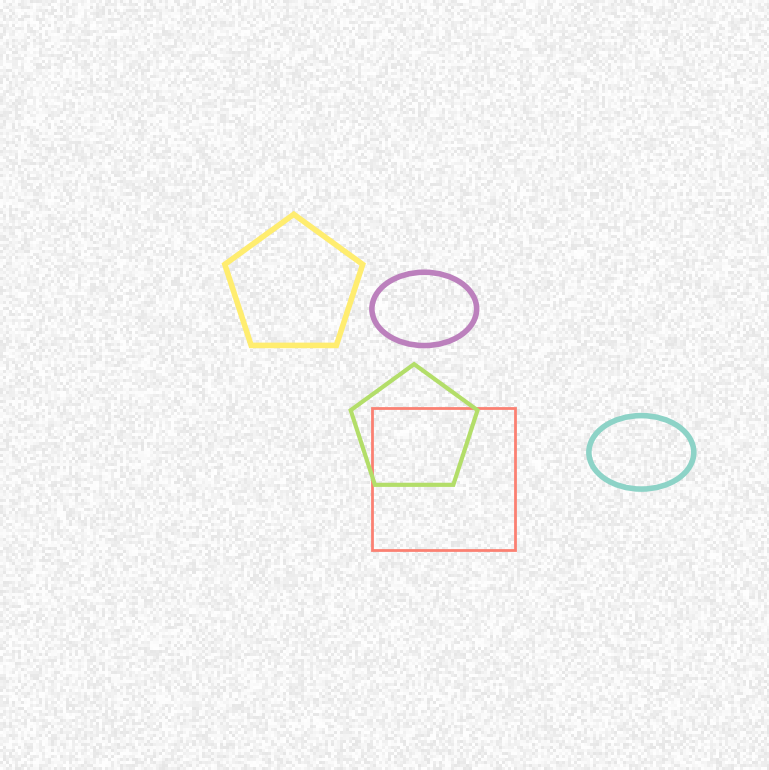[{"shape": "oval", "thickness": 2, "radius": 0.34, "center": [0.833, 0.413]}, {"shape": "square", "thickness": 1, "radius": 0.46, "center": [0.576, 0.378]}, {"shape": "pentagon", "thickness": 1.5, "radius": 0.43, "center": [0.538, 0.44]}, {"shape": "oval", "thickness": 2, "radius": 0.34, "center": [0.551, 0.599]}, {"shape": "pentagon", "thickness": 2, "radius": 0.47, "center": [0.382, 0.628]}]